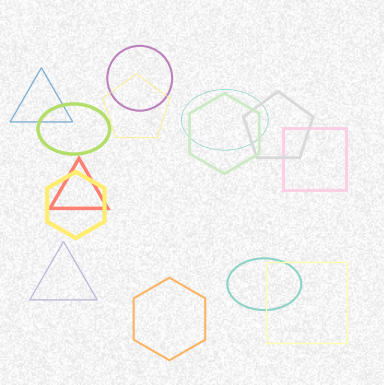[{"shape": "oval", "thickness": 0.5, "radius": 0.56, "center": [0.584, 0.689]}, {"shape": "oval", "thickness": 1.5, "radius": 0.48, "center": [0.687, 0.262]}, {"shape": "square", "thickness": 1, "radius": 0.53, "center": [0.796, 0.215]}, {"shape": "triangle", "thickness": 1, "radius": 0.51, "center": [0.165, 0.272]}, {"shape": "triangle", "thickness": 2.5, "radius": 0.43, "center": [0.205, 0.502]}, {"shape": "triangle", "thickness": 1, "radius": 0.47, "center": [0.108, 0.73]}, {"shape": "hexagon", "thickness": 1.5, "radius": 0.54, "center": [0.44, 0.171]}, {"shape": "oval", "thickness": 2.5, "radius": 0.47, "center": [0.192, 0.665]}, {"shape": "square", "thickness": 2, "radius": 0.4, "center": [0.817, 0.587]}, {"shape": "pentagon", "thickness": 2, "radius": 0.48, "center": [0.723, 0.667]}, {"shape": "circle", "thickness": 1.5, "radius": 0.42, "center": [0.363, 0.797]}, {"shape": "hexagon", "thickness": 2, "radius": 0.52, "center": [0.583, 0.653]}, {"shape": "hexagon", "thickness": 3, "radius": 0.43, "center": [0.197, 0.468]}, {"shape": "pentagon", "thickness": 0.5, "radius": 0.46, "center": [0.354, 0.716]}]